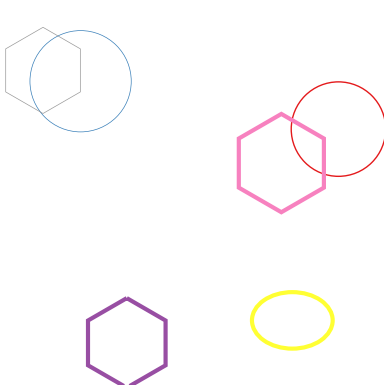[{"shape": "circle", "thickness": 1, "radius": 0.61, "center": [0.879, 0.665]}, {"shape": "circle", "thickness": 0.5, "radius": 0.66, "center": [0.209, 0.789]}, {"shape": "hexagon", "thickness": 3, "radius": 0.58, "center": [0.329, 0.109]}, {"shape": "oval", "thickness": 3, "radius": 0.52, "center": [0.759, 0.168]}, {"shape": "hexagon", "thickness": 3, "radius": 0.64, "center": [0.731, 0.576]}, {"shape": "hexagon", "thickness": 0.5, "radius": 0.56, "center": [0.112, 0.817]}]